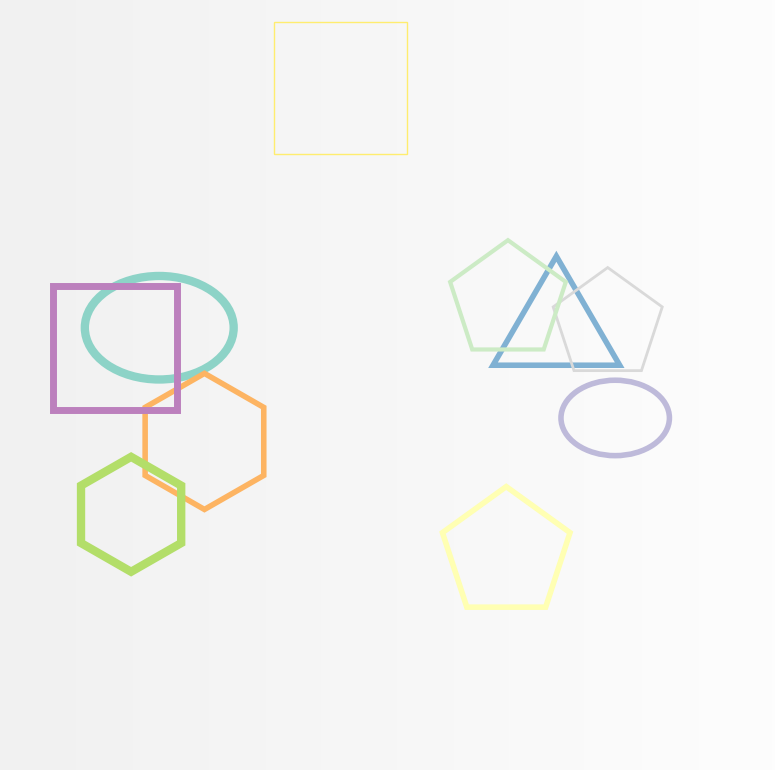[{"shape": "oval", "thickness": 3, "radius": 0.48, "center": [0.205, 0.574]}, {"shape": "pentagon", "thickness": 2, "radius": 0.43, "center": [0.653, 0.282]}, {"shape": "oval", "thickness": 2, "radius": 0.35, "center": [0.794, 0.457]}, {"shape": "triangle", "thickness": 2, "radius": 0.47, "center": [0.718, 0.573]}, {"shape": "hexagon", "thickness": 2, "radius": 0.44, "center": [0.264, 0.427]}, {"shape": "hexagon", "thickness": 3, "radius": 0.37, "center": [0.169, 0.332]}, {"shape": "pentagon", "thickness": 1, "radius": 0.37, "center": [0.784, 0.579]}, {"shape": "square", "thickness": 2.5, "radius": 0.4, "center": [0.148, 0.548]}, {"shape": "pentagon", "thickness": 1.5, "radius": 0.39, "center": [0.655, 0.61]}, {"shape": "square", "thickness": 0.5, "radius": 0.43, "center": [0.439, 0.885]}]